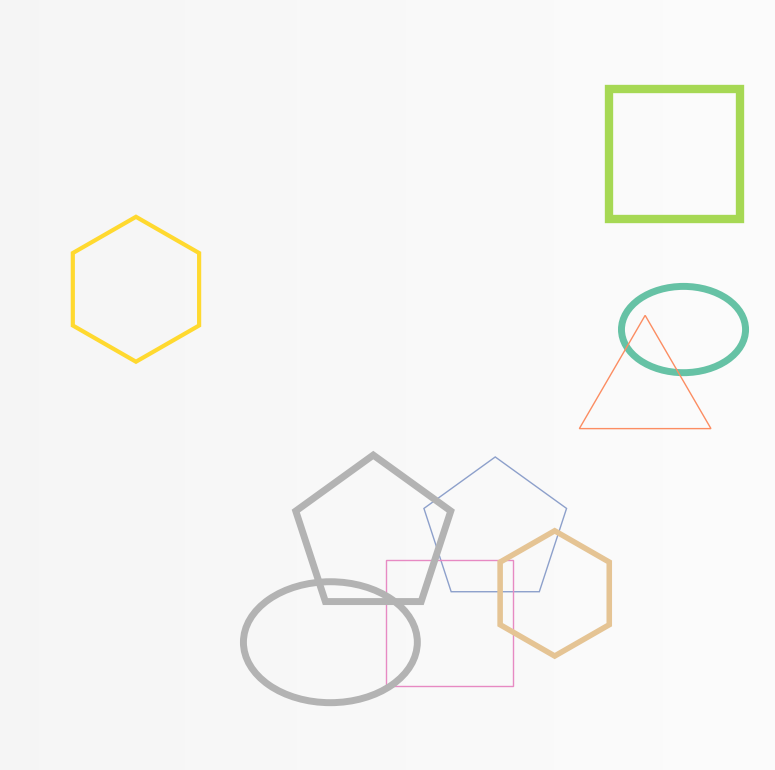[{"shape": "oval", "thickness": 2.5, "radius": 0.4, "center": [0.882, 0.572]}, {"shape": "triangle", "thickness": 0.5, "radius": 0.49, "center": [0.832, 0.492]}, {"shape": "pentagon", "thickness": 0.5, "radius": 0.48, "center": [0.639, 0.31]}, {"shape": "square", "thickness": 0.5, "radius": 0.41, "center": [0.58, 0.191]}, {"shape": "square", "thickness": 3, "radius": 0.42, "center": [0.87, 0.8]}, {"shape": "hexagon", "thickness": 1.5, "radius": 0.47, "center": [0.175, 0.624]}, {"shape": "hexagon", "thickness": 2, "radius": 0.41, "center": [0.716, 0.229]}, {"shape": "oval", "thickness": 2.5, "radius": 0.56, "center": [0.426, 0.166]}, {"shape": "pentagon", "thickness": 2.5, "radius": 0.53, "center": [0.482, 0.304]}]